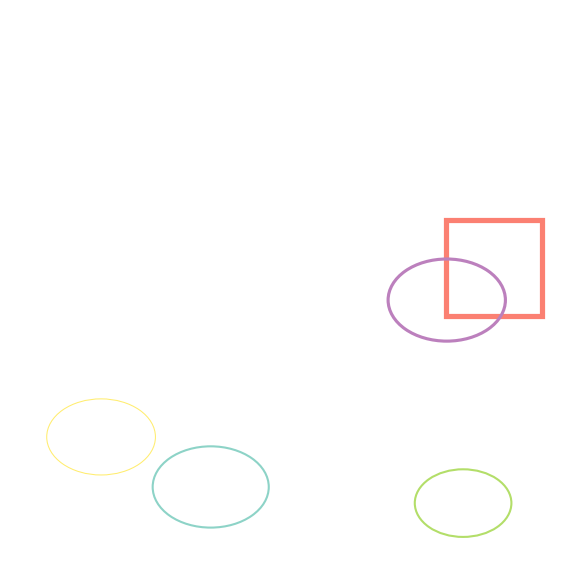[{"shape": "oval", "thickness": 1, "radius": 0.5, "center": [0.365, 0.156]}, {"shape": "square", "thickness": 2.5, "radius": 0.42, "center": [0.855, 0.534]}, {"shape": "oval", "thickness": 1, "radius": 0.42, "center": [0.802, 0.128]}, {"shape": "oval", "thickness": 1.5, "radius": 0.51, "center": [0.774, 0.48]}, {"shape": "oval", "thickness": 0.5, "radius": 0.47, "center": [0.175, 0.243]}]